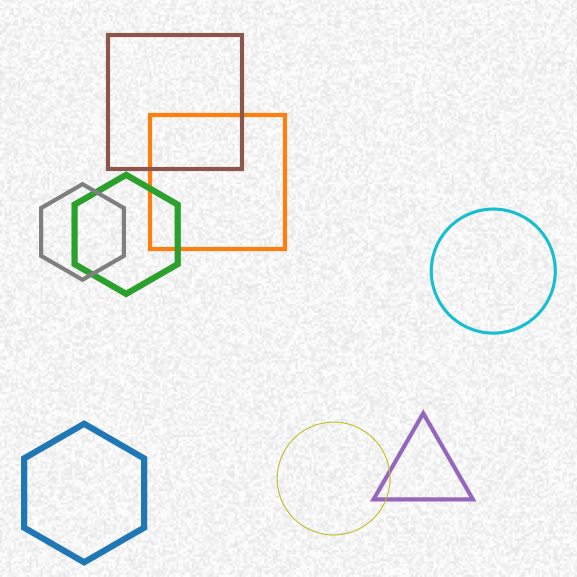[{"shape": "hexagon", "thickness": 3, "radius": 0.6, "center": [0.146, 0.145]}, {"shape": "square", "thickness": 2, "radius": 0.58, "center": [0.377, 0.684]}, {"shape": "hexagon", "thickness": 3, "radius": 0.52, "center": [0.218, 0.593]}, {"shape": "triangle", "thickness": 2, "radius": 0.5, "center": [0.733, 0.184]}, {"shape": "square", "thickness": 2, "radius": 0.58, "center": [0.303, 0.822]}, {"shape": "hexagon", "thickness": 2, "radius": 0.41, "center": [0.143, 0.597]}, {"shape": "circle", "thickness": 0.5, "radius": 0.49, "center": [0.578, 0.171]}, {"shape": "circle", "thickness": 1.5, "radius": 0.54, "center": [0.854, 0.53]}]